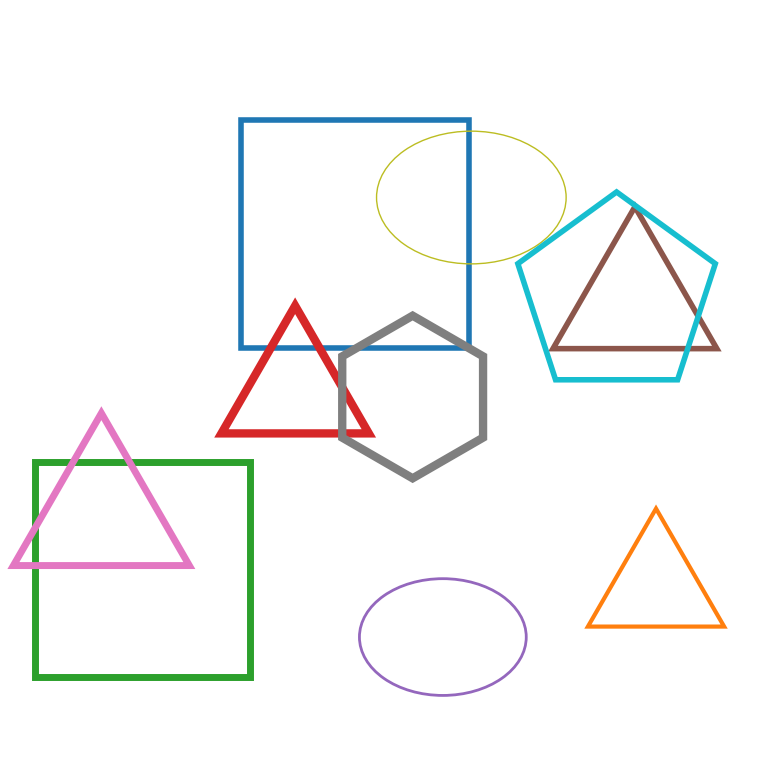[{"shape": "square", "thickness": 2, "radius": 0.74, "center": [0.461, 0.696]}, {"shape": "triangle", "thickness": 1.5, "radius": 0.51, "center": [0.852, 0.237]}, {"shape": "square", "thickness": 2.5, "radius": 0.7, "center": [0.185, 0.26]}, {"shape": "triangle", "thickness": 3, "radius": 0.55, "center": [0.383, 0.492]}, {"shape": "oval", "thickness": 1, "radius": 0.54, "center": [0.575, 0.173]}, {"shape": "triangle", "thickness": 2, "radius": 0.61, "center": [0.825, 0.609]}, {"shape": "triangle", "thickness": 2.5, "radius": 0.66, "center": [0.132, 0.331]}, {"shape": "hexagon", "thickness": 3, "radius": 0.53, "center": [0.536, 0.484]}, {"shape": "oval", "thickness": 0.5, "radius": 0.62, "center": [0.612, 0.743]}, {"shape": "pentagon", "thickness": 2, "radius": 0.67, "center": [0.801, 0.616]}]